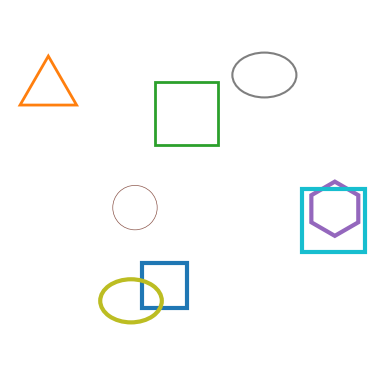[{"shape": "square", "thickness": 3, "radius": 0.29, "center": [0.428, 0.258]}, {"shape": "triangle", "thickness": 2, "radius": 0.42, "center": [0.126, 0.77]}, {"shape": "square", "thickness": 2, "radius": 0.41, "center": [0.485, 0.706]}, {"shape": "hexagon", "thickness": 3, "radius": 0.35, "center": [0.87, 0.458]}, {"shape": "circle", "thickness": 0.5, "radius": 0.29, "center": [0.351, 0.461]}, {"shape": "oval", "thickness": 1.5, "radius": 0.42, "center": [0.687, 0.805]}, {"shape": "oval", "thickness": 3, "radius": 0.4, "center": [0.34, 0.219]}, {"shape": "square", "thickness": 3, "radius": 0.41, "center": [0.866, 0.427]}]